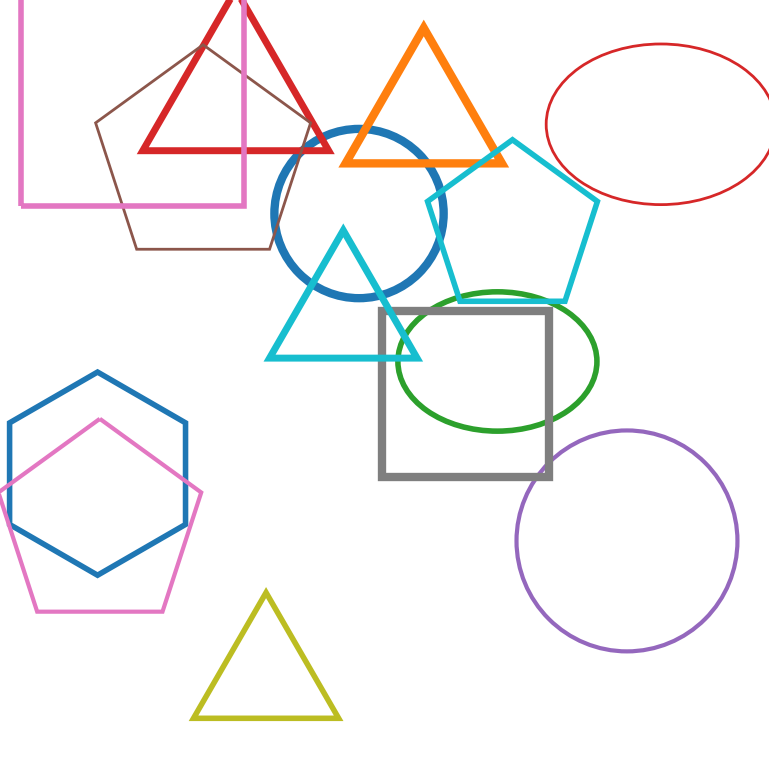[{"shape": "circle", "thickness": 3, "radius": 0.55, "center": [0.466, 0.723]}, {"shape": "hexagon", "thickness": 2, "radius": 0.66, "center": [0.127, 0.385]}, {"shape": "triangle", "thickness": 3, "radius": 0.59, "center": [0.55, 0.846]}, {"shape": "oval", "thickness": 2, "radius": 0.65, "center": [0.646, 0.531]}, {"shape": "oval", "thickness": 1, "radius": 0.75, "center": [0.858, 0.839]}, {"shape": "triangle", "thickness": 2.5, "radius": 0.7, "center": [0.306, 0.874]}, {"shape": "circle", "thickness": 1.5, "radius": 0.72, "center": [0.814, 0.298]}, {"shape": "pentagon", "thickness": 1, "radius": 0.73, "center": [0.264, 0.795]}, {"shape": "pentagon", "thickness": 1.5, "radius": 0.69, "center": [0.13, 0.318]}, {"shape": "square", "thickness": 2, "radius": 0.72, "center": [0.172, 0.878]}, {"shape": "square", "thickness": 3, "radius": 0.54, "center": [0.604, 0.489]}, {"shape": "triangle", "thickness": 2, "radius": 0.54, "center": [0.346, 0.122]}, {"shape": "pentagon", "thickness": 2, "radius": 0.58, "center": [0.666, 0.703]}, {"shape": "triangle", "thickness": 2.5, "radius": 0.55, "center": [0.446, 0.59]}]